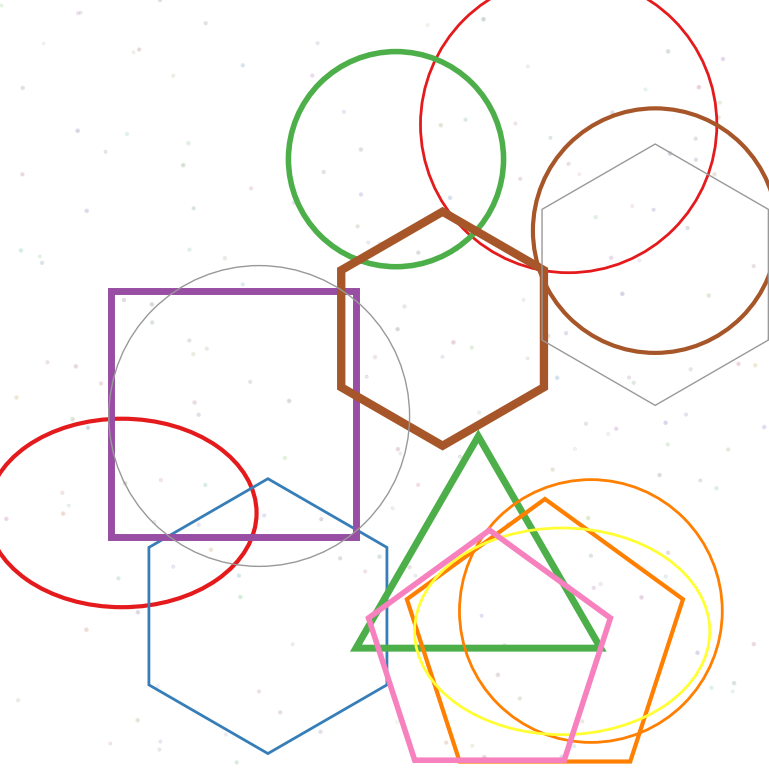[{"shape": "circle", "thickness": 1, "radius": 0.96, "center": [0.739, 0.838]}, {"shape": "oval", "thickness": 1.5, "radius": 0.87, "center": [0.158, 0.334]}, {"shape": "hexagon", "thickness": 1, "radius": 0.89, "center": [0.348, 0.2]}, {"shape": "circle", "thickness": 2, "radius": 0.7, "center": [0.514, 0.793]}, {"shape": "triangle", "thickness": 2.5, "radius": 0.92, "center": [0.621, 0.25]}, {"shape": "square", "thickness": 2.5, "radius": 0.8, "center": [0.303, 0.463]}, {"shape": "pentagon", "thickness": 1.5, "radius": 0.94, "center": [0.708, 0.163]}, {"shape": "circle", "thickness": 1, "radius": 0.85, "center": [0.767, 0.206]}, {"shape": "oval", "thickness": 1, "radius": 0.96, "center": [0.73, 0.18]}, {"shape": "hexagon", "thickness": 3, "radius": 0.76, "center": [0.575, 0.573]}, {"shape": "circle", "thickness": 1.5, "radius": 0.79, "center": [0.851, 0.7]}, {"shape": "pentagon", "thickness": 2, "radius": 0.83, "center": [0.636, 0.146]}, {"shape": "circle", "thickness": 0.5, "radius": 0.98, "center": [0.337, 0.46]}, {"shape": "hexagon", "thickness": 0.5, "radius": 0.85, "center": [0.851, 0.643]}]